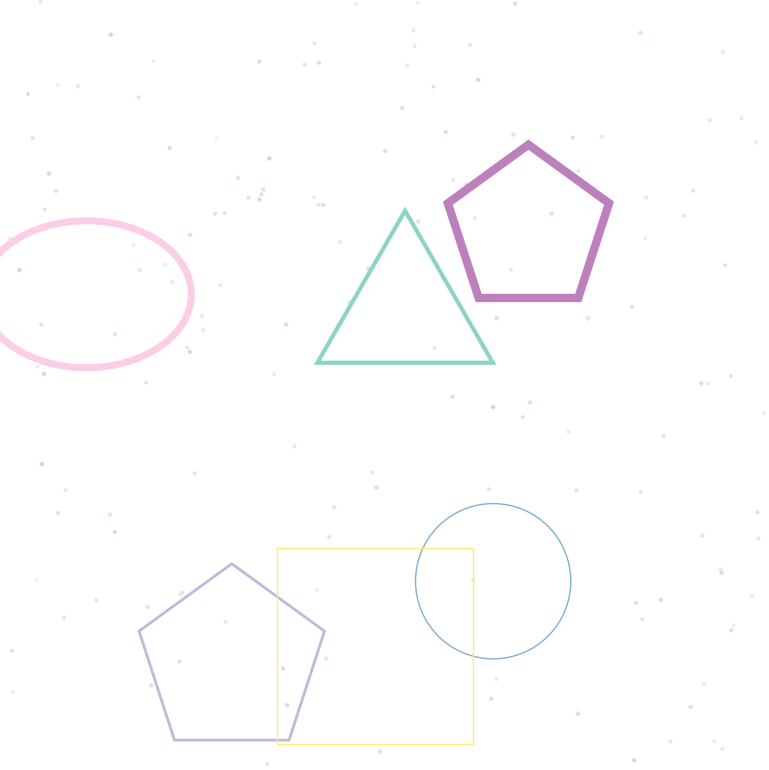[{"shape": "triangle", "thickness": 1.5, "radius": 0.66, "center": [0.526, 0.595]}, {"shape": "pentagon", "thickness": 1, "radius": 0.63, "center": [0.301, 0.141]}, {"shape": "circle", "thickness": 0.5, "radius": 0.5, "center": [0.64, 0.245]}, {"shape": "oval", "thickness": 2.5, "radius": 0.68, "center": [0.112, 0.618]}, {"shape": "pentagon", "thickness": 3, "radius": 0.55, "center": [0.686, 0.702]}, {"shape": "square", "thickness": 0.5, "radius": 0.64, "center": [0.487, 0.161]}]